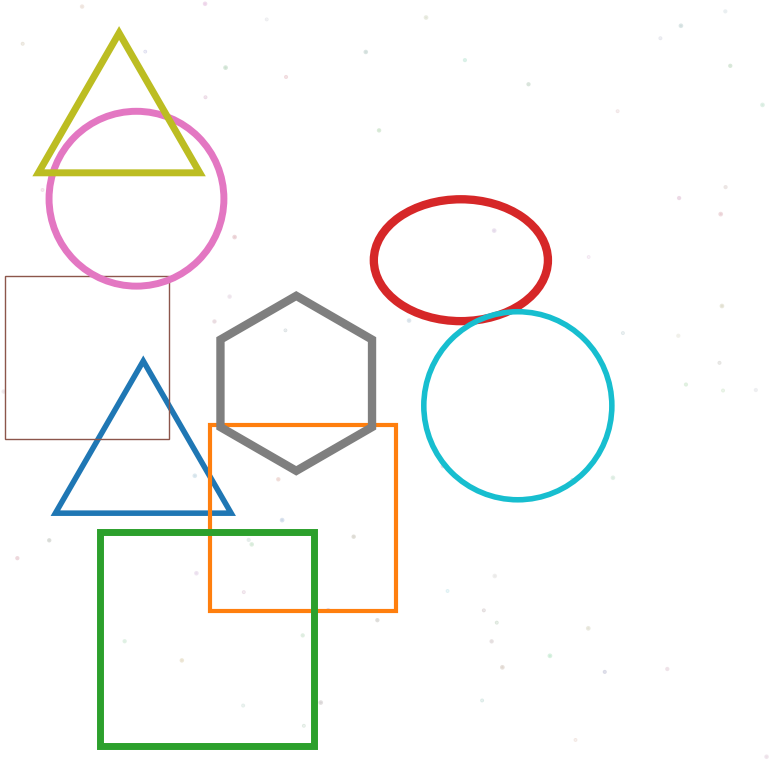[{"shape": "triangle", "thickness": 2, "radius": 0.66, "center": [0.186, 0.399]}, {"shape": "square", "thickness": 1.5, "radius": 0.6, "center": [0.393, 0.327]}, {"shape": "square", "thickness": 2.5, "radius": 0.69, "center": [0.269, 0.17]}, {"shape": "oval", "thickness": 3, "radius": 0.57, "center": [0.599, 0.662]}, {"shape": "square", "thickness": 0.5, "radius": 0.53, "center": [0.114, 0.536]}, {"shape": "circle", "thickness": 2.5, "radius": 0.57, "center": [0.177, 0.742]}, {"shape": "hexagon", "thickness": 3, "radius": 0.57, "center": [0.385, 0.502]}, {"shape": "triangle", "thickness": 2.5, "radius": 0.61, "center": [0.155, 0.836]}, {"shape": "circle", "thickness": 2, "radius": 0.61, "center": [0.673, 0.473]}]